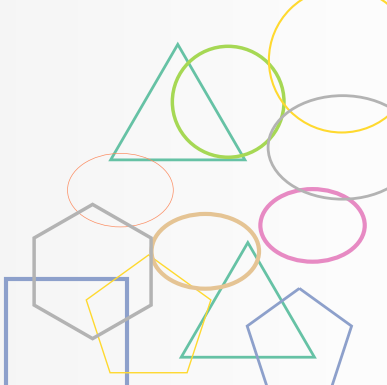[{"shape": "triangle", "thickness": 2, "radius": 0.99, "center": [0.64, 0.171]}, {"shape": "triangle", "thickness": 2, "radius": 1.0, "center": [0.459, 0.685]}, {"shape": "oval", "thickness": 0.5, "radius": 0.68, "center": [0.311, 0.506]}, {"shape": "pentagon", "thickness": 2, "radius": 0.71, "center": [0.773, 0.109]}, {"shape": "square", "thickness": 3, "radius": 0.78, "center": [0.172, 0.12]}, {"shape": "oval", "thickness": 3, "radius": 0.67, "center": [0.807, 0.415]}, {"shape": "circle", "thickness": 2.5, "radius": 0.72, "center": [0.589, 0.736]}, {"shape": "pentagon", "thickness": 1, "radius": 0.85, "center": [0.383, 0.169]}, {"shape": "circle", "thickness": 1.5, "radius": 0.94, "center": [0.882, 0.844]}, {"shape": "oval", "thickness": 3, "radius": 0.69, "center": [0.53, 0.347]}, {"shape": "hexagon", "thickness": 2.5, "radius": 0.87, "center": [0.239, 0.295]}, {"shape": "oval", "thickness": 2, "radius": 0.96, "center": [0.884, 0.617]}]